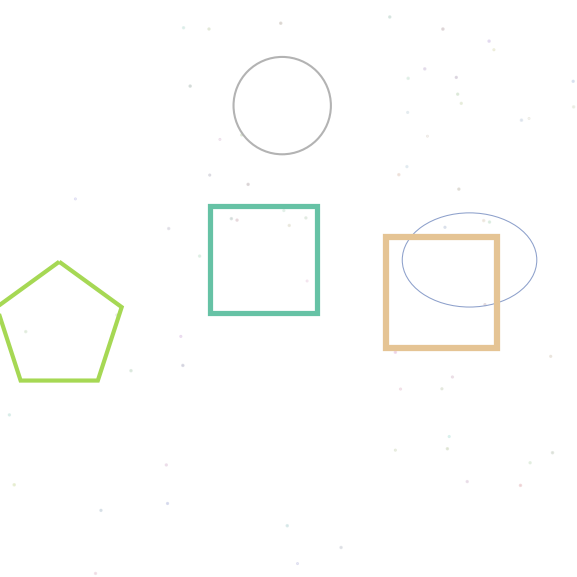[{"shape": "square", "thickness": 2.5, "radius": 0.46, "center": [0.456, 0.55]}, {"shape": "oval", "thickness": 0.5, "radius": 0.58, "center": [0.813, 0.549]}, {"shape": "pentagon", "thickness": 2, "radius": 0.57, "center": [0.103, 0.432]}, {"shape": "square", "thickness": 3, "radius": 0.48, "center": [0.764, 0.492]}, {"shape": "circle", "thickness": 1, "radius": 0.42, "center": [0.489, 0.816]}]